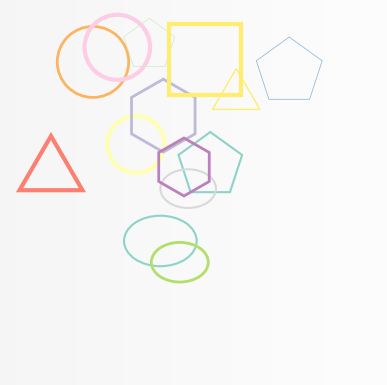[{"shape": "oval", "thickness": 1.5, "radius": 0.47, "center": [0.414, 0.374]}, {"shape": "pentagon", "thickness": 1.5, "radius": 0.43, "center": [0.543, 0.571]}, {"shape": "circle", "thickness": 3, "radius": 0.37, "center": [0.351, 0.625]}, {"shape": "hexagon", "thickness": 2, "radius": 0.47, "center": [0.421, 0.7]}, {"shape": "triangle", "thickness": 3, "radius": 0.47, "center": [0.132, 0.553]}, {"shape": "pentagon", "thickness": 0.5, "radius": 0.45, "center": [0.746, 0.814]}, {"shape": "circle", "thickness": 2, "radius": 0.46, "center": [0.24, 0.839]}, {"shape": "oval", "thickness": 2, "radius": 0.37, "center": [0.464, 0.319]}, {"shape": "circle", "thickness": 3, "radius": 0.42, "center": [0.303, 0.877]}, {"shape": "oval", "thickness": 1.5, "radius": 0.36, "center": [0.486, 0.51]}, {"shape": "hexagon", "thickness": 2, "radius": 0.38, "center": [0.475, 0.566]}, {"shape": "pentagon", "thickness": 0.5, "radius": 0.35, "center": [0.385, 0.883]}, {"shape": "square", "thickness": 3, "radius": 0.46, "center": [0.53, 0.846]}, {"shape": "triangle", "thickness": 1, "radius": 0.35, "center": [0.61, 0.751]}]